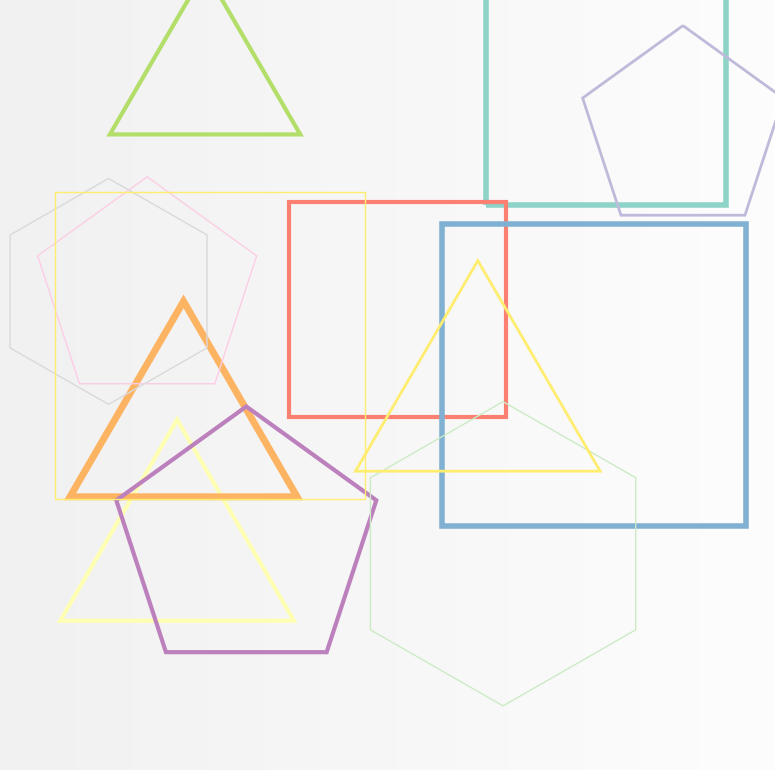[{"shape": "square", "thickness": 2, "radius": 0.78, "center": [0.782, 0.889]}, {"shape": "triangle", "thickness": 1.5, "radius": 0.87, "center": [0.228, 0.281]}, {"shape": "pentagon", "thickness": 1, "radius": 0.68, "center": [0.881, 0.831]}, {"shape": "square", "thickness": 1.5, "radius": 0.7, "center": [0.513, 0.598]}, {"shape": "square", "thickness": 2, "radius": 0.98, "center": [0.767, 0.513]}, {"shape": "triangle", "thickness": 2.5, "radius": 0.85, "center": [0.237, 0.439]}, {"shape": "triangle", "thickness": 1.5, "radius": 0.71, "center": [0.265, 0.896]}, {"shape": "pentagon", "thickness": 0.5, "radius": 0.74, "center": [0.19, 0.622]}, {"shape": "hexagon", "thickness": 0.5, "radius": 0.73, "center": [0.14, 0.622]}, {"shape": "pentagon", "thickness": 1.5, "radius": 0.88, "center": [0.318, 0.296]}, {"shape": "hexagon", "thickness": 0.5, "radius": 0.99, "center": [0.649, 0.281]}, {"shape": "square", "thickness": 0.5, "radius": 1.0, "center": [0.271, 0.551]}, {"shape": "triangle", "thickness": 1, "radius": 0.91, "center": [0.617, 0.479]}]